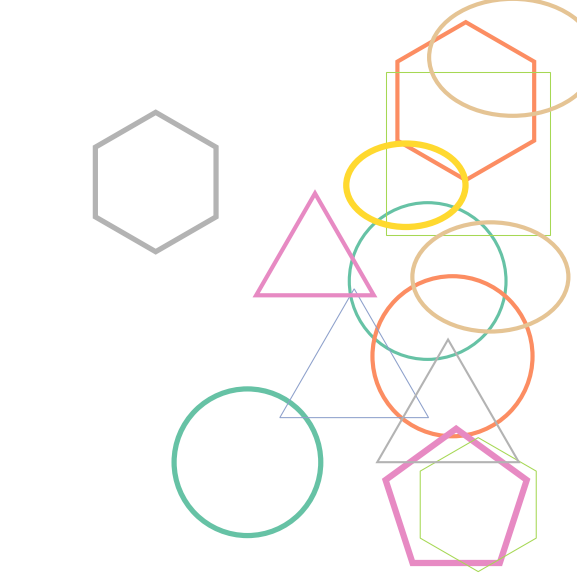[{"shape": "circle", "thickness": 1.5, "radius": 0.68, "center": [0.741, 0.512]}, {"shape": "circle", "thickness": 2.5, "radius": 0.63, "center": [0.428, 0.199]}, {"shape": "hexagon", "thickness": 2, "radius": 0.68, "center": [0.807, 0.824]}, {"shape": "circle", "thickness": 2, "radius": 0.69, "center": [0.784, 0.382]}, {"shape": "triangle", "thickness": 0.5, "radius": 0.74, "center": [0.613, 0.35]}, {"shape": "pentagon", "thickness": 3, "radius": 0.64, "center": [0.79, 0.128]}, {"shape": "triangle", "thickness": 2, "radius": 0.59, "center": [0.545, 0.547]}, {"shape": "hexagon", "thickness": 0.5, "radius": 0.58, "center": [0.828, 0.125]}, {"shape": "square", "thickness": 0.5, "radius": 0.71, "center": [0.811, 0.733]}, {"shape": "oval", "thickness": 3, "radius": 0.52, "center": [0.703, 0.678]}, {"shape": "oval", "thickness": 2, "radius": 0.68, "center": [0.849, 0.52]}, {"shape": "oval", "thickness": 2, "radius": 0.72, "center": [0.888, 0.9]}, {"shape": "triangle", "thickness": 1, "radius": 0.71, "center": [0.776, 0.27]}, {"shape": "hexagon", "thickness": 2.5, "radius": 0.6, "center": [0.27, 0.684]}]